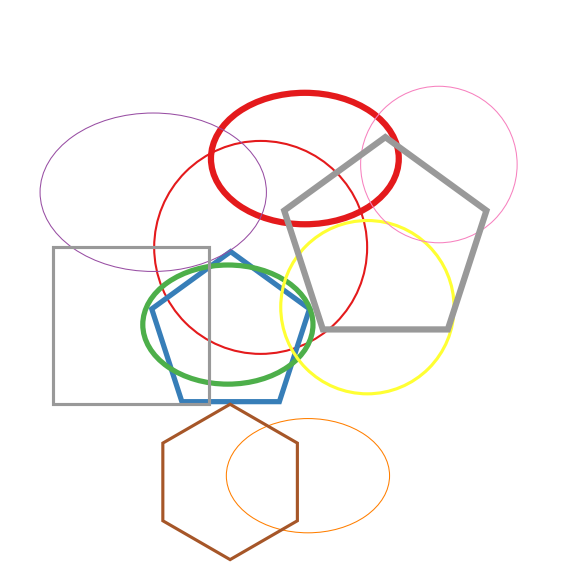[{"shape": "circle", "thickness": 1, "radius": 0.92, "center": [0.451, 0.571]}, {"shape": "oval", "thickness": 3, "radius": 0.81, "center": [0.528, 0.725]}, {"shape": "pentagon", "thickness": 2.5, "radius": 0.72, "center": [0.399, 0.42]}, {"shape": "oval", "thickness": 2.5, "radius": 0.74, "center": [0.395, 0.437]}, {"shape": "oval", "thickness": 0.5, "radius": 0.98, "center": [0.265, 0.666]}, {"shape": "oval", "thickness": 0.5, "radius": 0.71, "center": [0.533, 0.175]}, {"shape": "circle", "thickness": 1.5, "radius": 0.75, "center": [0.636, 0.467]}, {"shape": "hexagon", "thickness": 1.5, "radius": 0.67, "center": [0.398, 0.165]}, {"shape": "circle", "thickness": 0.5, "radius": 0.68, "center": [0.76, 0.714]}, {"shape": "square", "thickness": 1.5, "radius": 0.68, "center": [0.227, 0.435]}, {"shape": "pentagon", "thickness": 3, "radius": 0.92, "center": [0.667, 0.578]}]